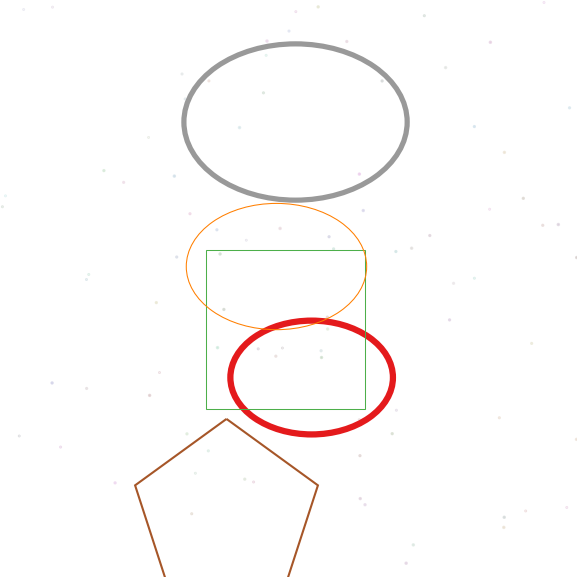[{"shape": "oval", "thickness": 3, "radius": 0.7, "center": [0.54, 0.345]}, {"shape": "square", "thickness": 0.5, "radius": 0.69, "center": [0.495, 0.429]}, {"shape": "oval", "thickness": 0.5, "radius": 0.78, "center": [0.479, 0.538]}, {"shape": "pentagon", "thickness": 1, "radius": 0.83, "center": [0.392, 0.107]}, {"shape": "oval", "thickness": 2.5, "radius": 0.97, "center": [0.512, 0.788]}]